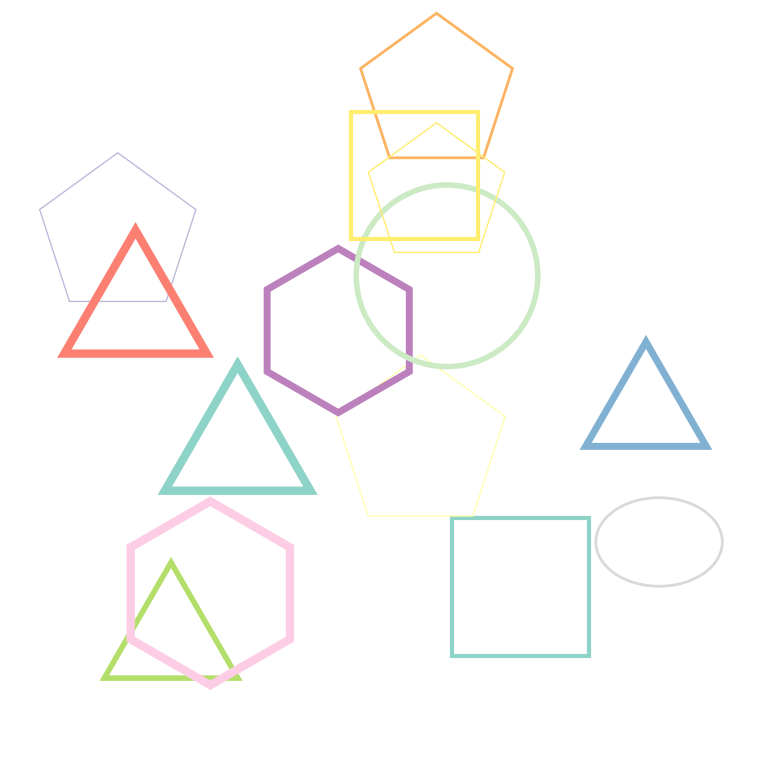[{"shape": "square", "thickness": 1.5, "radius": 0.45, "center": [0.676, 0.238]}, {"shape": "triangle", "thickness": 3, "radius": 0.55, "center": [0.309, 0.417]}, {"shape": "pentagon", "thickness": 0.5, "radius": 0.58, "center": [0.546, 0.423]}, {"shape": "pentagon", "thickness": 0.5, "radius": 0.53, "center": [0.153, 0.695]}, {"shape": "triangle", "thickness": 3, "radius": 0.53, "center": [0.176, 0.594]}, {"shape": "triangle", "thickness": 2.5, "radius": 0.45, "center": [0.839, 0.466]}, {"shape": "pentagon", "thickness": 1, "radius": 0.52, "center": [0.567, 0.879]}, {"shape": "triangle", "thickness": 2, "radius": 0.5, "center": [0.222, 0.169]}, {"shape": "hexagon", "thickness": 3, "radius": 0.6, "center": [0.273, 0.23]}, {"shape": "oval", "thickness": 1, "radius": 0.41, "center": [0.856, 0.296]}, {"shape": "hexagon", "thickness": 2.5, "radius": 0.53, "center": [0.439, 0.571]}, {"shape": "circle", "thickness": 2, "radius": 0.59, "center": [0.581, 0.642]}, {"shape": "square", "thickness": 1.5, "radius": 0.41, "center": [0.538, 0.772]}, {"shape": "pentagon", "thickness": 0.5, "radius": 0.47, "center": [0.567, 0.747]}]